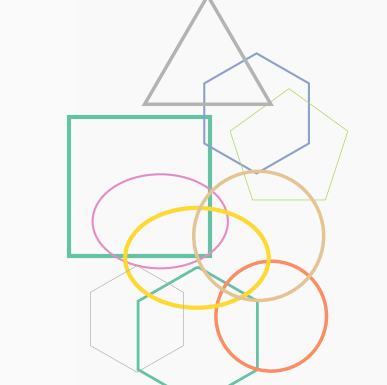[{"shape": "square", "thickness": 3, "radius": 0.91, "center": [0.36, 0.516]}, {"shape": "hexagon", "thickness": 2, "radius": 0.89, "center": [0.51, 0.129]}, {"shape": "circle", "thickness": 2.5, "radius": 0.71, "center": [0.7, 0.179]}, {"shape": "hexagon", "thickness": 1.5, "radius": 0.78, "center": [0.662, 0.705]}, {"shape": "oval", "thickness": 1.5, "radius": 0.87, "center": [0.414, 0.425]}, {"shape": "pentagon", "thickness": 0.5, "radius": 0.8, "center": [0.746, 0.61]}, {"shape": "oval", "thickness": 3, "radius": 0.93, "center": [0.508, 0.33]}, {"shape": "circle", "thickness": 2.5, "radius": 0.84, "center": [0.668, 0.387]}, {"shape": "hexagon", "thickness": 0.5, "radius": 0.69, "center": [0.353, 0.172]}, {"shape": "triangle", "thickness": 2.5, "radius": 0.94, "center": [0.536, 0.823]}]